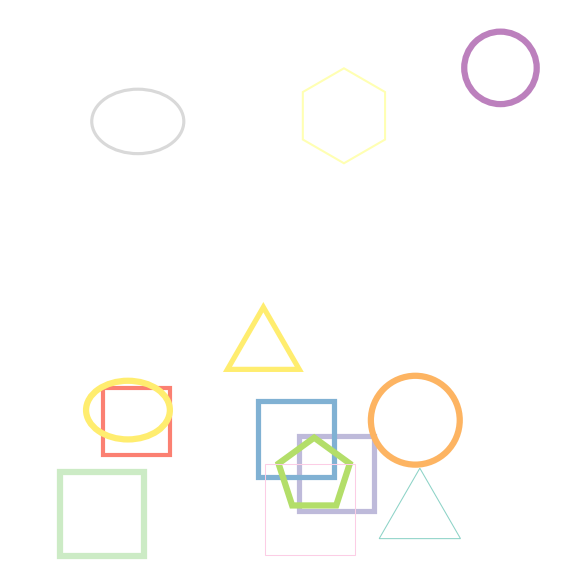[{"shape": "triangle", "thickness": 0.5, "radius": 0.41, "center": [0.727, 0.107]}, {"shape": "hexagon", "thickness": 1, "radius": 0.41, "center": [0.596, 0.799]}, {"shape": "square", "thickness": 2.5, "radius": 0.33, "center": [0.583, 0.18]}, {"shape": "square", "thickness": 2, "radius": 0.29, "center": [0.236, 0.269]}, {"shape": "square", "thickness": 2.5, "radius": 0.33, "center": [0.513, 0.239]}, {"shape": "circle", "thickness": 3, "radius": 0.38, "center": [0.719, 0.272]}, {"shape": "pentagon", "thickness": 3, "radius": 0.32, "center": [0.544, 0.176]}, {"shape": "square", "thickness": 0.5, "radius": 0.39, "center": [0.537, 0.116]}, {"shape": "oval", "thickness": 1.5, "radius": 0.4, "center": [0.239, 0.789]}, {"shape": "circle", "thickness": 3, "radius": 0.31, "center": [0.867, 0.882]}, {"shape": "square", "thickness": 3, "radius": 0.37, "center": [0.177, 0.109]}, {"shape": "oval", "thickness": 3, "radius": 0.36, "center": [0.222, 0.289]}, {"shape": "triangle", "thickness": 2.5, "radius": 0.36, "center": [0.456, 0.395]}]